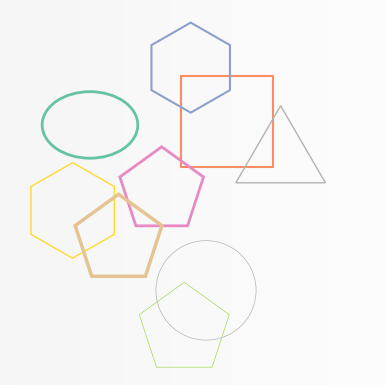[{"shape": "oval", "thickness": 2, "radius": 0.62, "center": [0.232, 0.676]}, {"shape": "square", "thickness": 1.5, "radius": 0.59, "center": [0.586, 0.685]}, {"shape": "hexagon", "thickness": 1.5, "radius": 0.58, "center": [0.492, 0.824]}, {"shape": "pentagon", "thickness": 2, "radius": 0.57, "center": [0.417, 0.505]}, {"shape": "pentagon", "thickness": 0.5, "radius": 0.61, "center": [0.476, 0.145]}, {"shape": "hexagon", "thickness": 1, "radius": 0.62, "center": [0.187, 0.453]}, {"shape": "pentagon", "thickness": 2.5, "radius": 0.59, "center": [0.306, 0.378]}, {"shape": "triangle", "thickness": 1, "radius": 0.67, "center": [0.724, 0.592]}, {"shape": "circle", "thickness": 0.5, "radius": 0.65, "center": [0.532, 0.246]}]